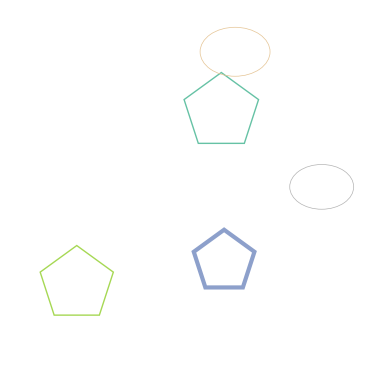[{"shape": "pentagon", "thickness": 1, "radius": 0.51, "center": [0.575, 0.71]}, {"shape": "pentagon", "thickness": 3, "radius": 0.41, "center": [0.582, 0.32]}, {"shape": "pentagon", "thickness": 1, "radius": 0.5, "center": [0.199, 0.262]}, {"shape": "oval", "thickness": 0.5, "radius": 0.45, "center": [0.611, 0.866]}, {"shape": "oval", "thickness": 0.5, "radius": 0.42, "center": [0.836, 0.515]}]